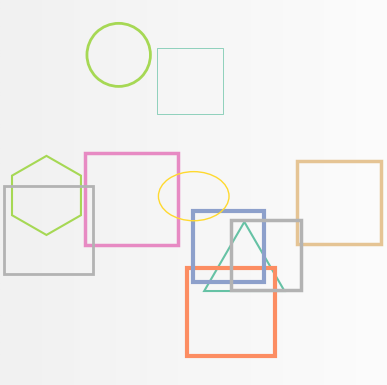[{"shape": "triangle", "thickness": 1.5, "radius": 0.6, "center": [0.631, 0.304]}, {"shape": "square", "thickness": 0.5, "radius": 0.43, "center": [0.491, 0.788]}, {"shape": "square", "thickness": 3, "radius": 0.57, "center": [0.597, 0.189]}, {"shape": "square", "thickness": 3, "radius": 0.46, "center": [0.589, 0.36]}, {"shape": "square", "thickness": 2.5, "radius": 0.6, "center": [0.339, 0.484]}, {"shape": "circle", "thickness": 2, "radius": 0.41, "center": [0.306, 0.857]}, {"shape": "hexagon", "thickness": 1.5, "radius": 0.51, "center": [0.12, 0.492]}, {"shape": "oval", "thickness": 1, "radius": 0.46, "center": [0.5, 0.49]}, {"shape": "square", "thickness": 2.5, "radius": 0.54, "center": [0.875, 0.473]}, {"shape": "square", "thickness": 2, "radius": 0.57, "center": [0.125, 0.403]}, {"shape": "square", "thickness": 2.5, "radius": 0.45, "center": [0.685, 0.338]}]